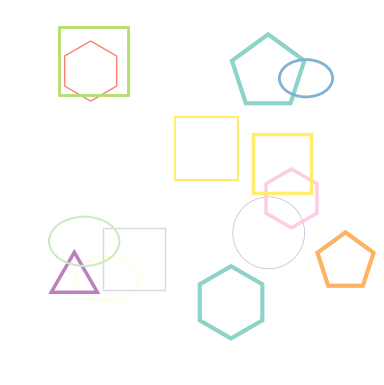[{"shape": "hexagon", "thickness": 3, "radius": 0.47, "center": [0.6, 0.215]}, {"shape": "pentagon", "thickness": 3, "radius": 0.49, "center": [0.697, 0.812]}, {"shape": "oval", "thickness": 0.5, "radius": 0.41, "center": [0.278, 0.277]}, {"shape": "circle", "thickness": 0.5, "radius": 0.47, "center": [0.698, 0.395]}, {"shape": "hexagon", "thickness": 1, "radius": 0.39, "center": [0.236, 0.815]}, {"shape": "oval", "thickness": 2, "radius": 0.35, "center": [0.795, 0.797]}, {"shape": "pentagon", "thickness": 3, "radius": 0.38, "center": [0.897, 0.32]}, {"shape": "square", "thickness": 2, "radius": 0.44, "center": [0.243, 0.841]}, {"shape": "hexagon", "thickness": 2.5, "radius": 0.38, "center": [0.757, 0.485]}, {"shape": "square", "thickness": 1, "radius": 0.4, "center": [0.348, 0.327]}, {"shape": "triangle", "thickness": 2.5, "radius": 0.35, "center": [0.193, 0.275]}, {"shape": "oval", "thickness": 1.5, "radius": 0.46, "center": [0.219, 0.373]}, {"shape": "square", "thickness": 1.5, "radius": 0.41, "center": [0.537, 0.615]}, {"shape": "square", "thickness": 2.5, "radius": 0.38, "center": [0.733, 0.576]}]